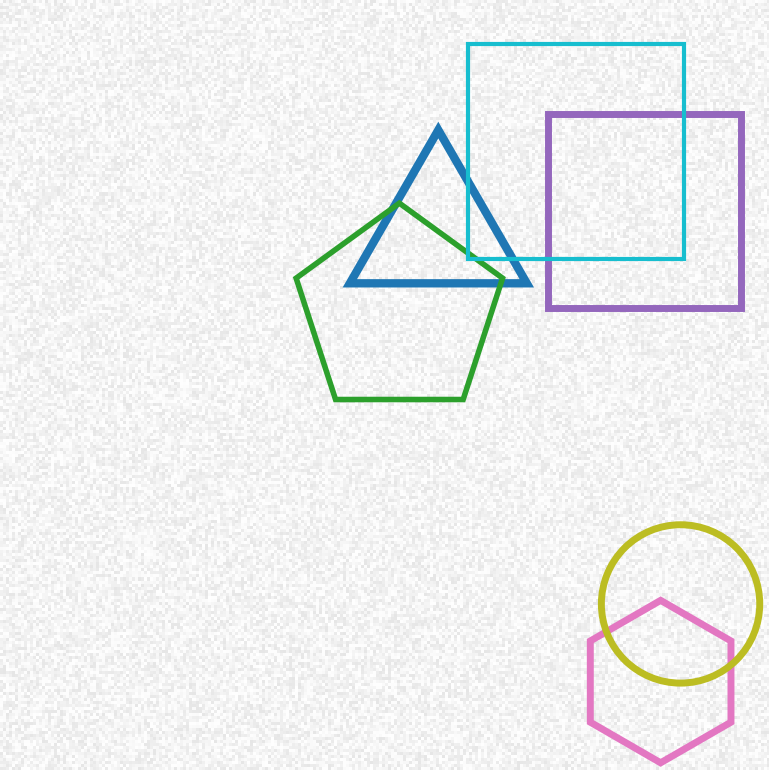[{"shape": "triangle", "thickness": 3, "radius": 0.66, "center": [0.569, 0.698]}, {"shape": "pentagon", "thickness": 2, "radius": 0.7, "center": [0.519, 0.595]}, {"shape": "square", "thickness": 2.5, "radius": 0.63, "center": [0.837, 0.726]}, {"shape": "hexagon", "thickness": 2.5, "radius": 0.53, "center": [0.858, 0.115]}, {"shape": "circle", "thickness": 2.5, "radius": 0.51, "center": [0.884, 0.216]}, {"shape": "square", "thickness": 1.5, "radius": 0.7, "center": [0.748, 0.803]}]